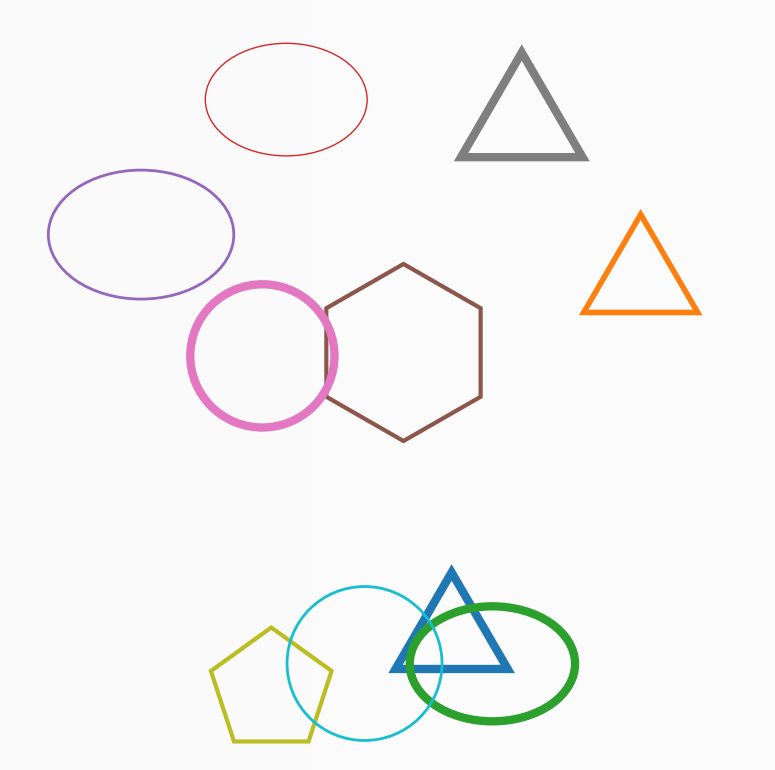[{"shape": "triangle", "thickness": 3, "radius": 0.42, "center": [0.583, 0.173]}, {"shape": "triangle", "thickness": 2, "radius": 0.42, "center": [0.827, 0.637]}, {"shape": "oval", "thickness": 3, "radius": 0.53, "center": [0.635, 0.138]}, {"shape": "oval", "thickness": 0.5, "radius": 0.52, "center": [0.369, 0.871]}, {"shape": "oval", "thickness": 1, "radius": 0.6, "center": [0.182, 0.695]}, {"shape": "hexagon", "thickness": 1.5, "radius": 0.57, "center": [0.521, 0.542]}, {"shape": "circle", "thickness": 3, "radius": 0.47, "center": [0.339, 0.538]}, {"shape": "triangle", "thickness": 3, "radius": 0.45, "center": [0.673, 0.841]}, {"shape": "pentagon", "thickness": 1.5, "radius": 0.41, "center": [0.35, 0.103]}, {"shape": "circle", "thickness": 1, "radius": 0.5, "center": [0.47, 0.138]}]